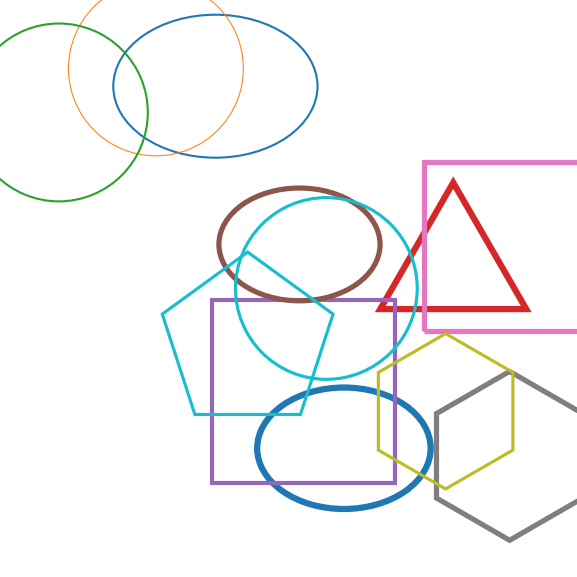[{"shape": "oval", "thickness": 1, "radius": 0.88, "center": [0.373, 0.85]}, {"shape": "oval", "thickness": 3, "radius": 0.75, "center": [0.596, 0.223]}, {"shape": "circle", "thickness": 0.5, "radius": 0.76, "center": [0.27, 0.881]}, {"shape": "circle", "thickness": 1, "radius": 0.77, "center": [0.102, 0.804]}, {"shape": "triangle", "thickness": 3, "radius": 0.73, "center": [0.785, 0.537]}, {"shape": "square", "thickness": 2, "radius": 0.79, "center": [0.525, 0.321]}, {"shape": "oval", "thickness": 2.5, "radius": 0.7, "center": [0.519, 0.576]}, {"shape": "square", "thickness": 2.5, "radius": 0.73, "center": [0.881, 0.572]}, {"shape": "hexagon", "thickness": 2.5, "radius": 0.73, "center": [0.882, 0.21]}, {"shape": "hexagon", "thickness": 1.5, "radius": 0.67, "center": [0.772, 0.287]}, {"shape": "circle", "thickness": 1.5, "radius": 0.79, "center": [0.565, 0.5]}, {"shape": "pentagon", "thickness": 1.5, "radius": 0.78, "center": [0.429, 0.407]}]